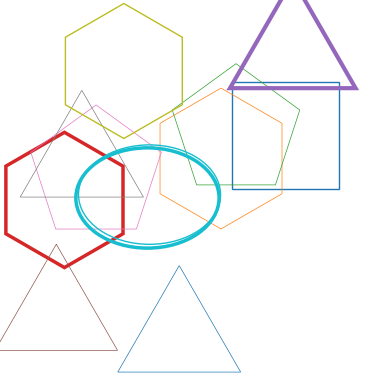[{"shape": "triangle", "thickness": 0.5, "radius": 0.92, "center": [0.466, 0.126]}, {"shape": "square", "thickness": 1, "radius": 0.7, "center": [0.741, 0.648]}, {"shape": "hexagon", "thickness": 0.5, "radius": 0.91, "center": [0.574, 0.588]}, {"shape": "pentagon", "thickness": 0.5, "radius": 0.87, "center": [0.613, 0.661]}, {"shape": "hexagon", "thickness": 2.5, "radius": 0.88, "center": [0.167, 0.481]}, {"shape": "triangle", "thickness": 3, "radius": 0.94, "center": [0.76, 0.865]}, {"shape": "triangle", "thickness": 0.5, "radius": 0.92, "center": [0.146, 0.182]}, {"shape": "pentagon", "thickness": 0.5, "radius": 0.89, "center": [0.25, 0.549]}, {"shape": "triangle", "thickness": 0.5, "radius": 0.92, "center": [0.213, 0.581]}, {"shape": "hexagon", "thickness": 1, "radius": 0.88, "center": [0.322, 0.816]}, {"shape": "oval", "thickness": 2.5, "radius": 0.93, "center": [0.383, 0.486]}, {"shape": "oval", "thickness": 1, "radius": 0.92, "center": [0.388, 0.495]}]